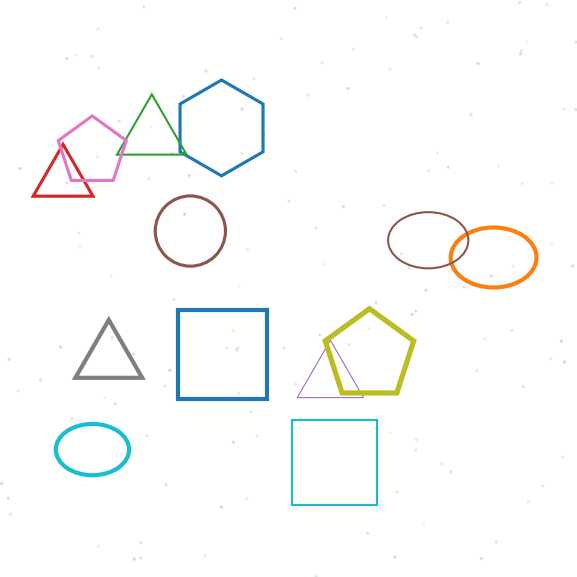[{"shape": "hexagon", "thickness": 1.5, "radius": 0.41, "center": [0.384, 0.778]}, {"shape": "square", "thickness": 2, "radius": 0.38, "center": [0.385, 0.386]}, {"shape": "oval", "thickness": 2, "radius": 0.37, "center": [0.855, 0.553]}, {"shape": "triangle", "thickness": 1, "radius": 0.35, "center": [0.263, 0.766]}, {"shape": "triangle", "thickness": 1.5, "radius": 0.3, "center": [0.109, 0.689]}, {"shape": "triangle", "thickness": 0.5, "radius": 0.33, "center": [0.572, 0.344]}, {"shape": "oval", "thickness": 1, "radius": 0.35, "center": [0.742, 0.583]}, {"shape": "circle", "thickness": 1.5, "radius": 0.3, "center": [0.33, 0.599]}, {"shape": "pentagon", "thickness": 1.5, "radius": 0.31, "center": [0.16, 0.737]}, {"shape": "triangle", "thickness": 2, "radius": 0.33, "center": [0.188, 0.378]}, {"shape": "pentagon", "thickness": 2.5, "radius": 0.4, "center": [0.64, 0.384]}, {"shape": "square", "thickness": 1, "radius": 0.37, "center": [0.58, 0.199]}, {"shape": "oval", "thickness": 2, "radius": 0.32, "center": [0.16, 0.221]}]